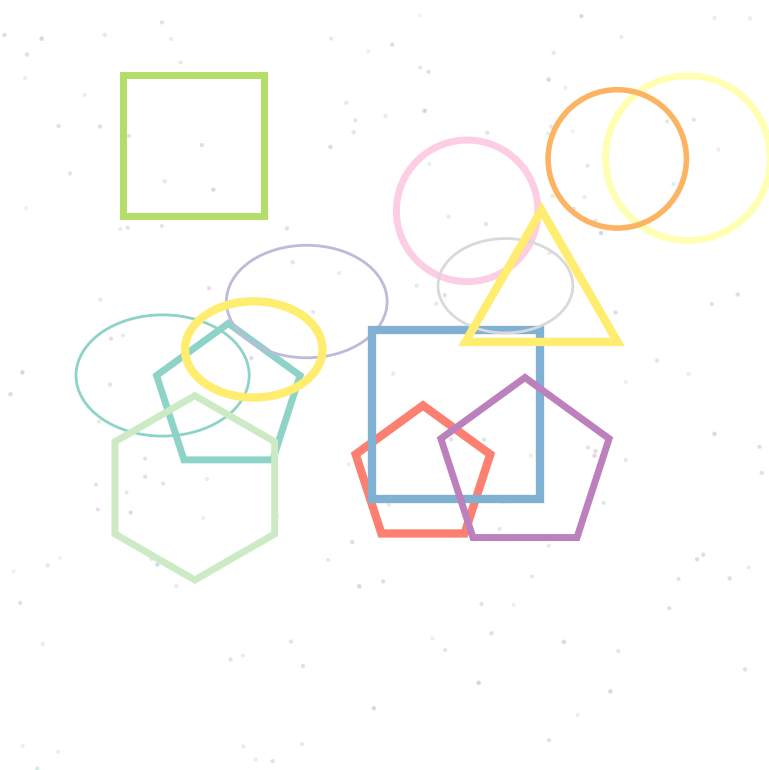[{"shape": "oval", "thickness": 1, "radius": 0.56, "center": [0.211, 0.512]}, {"shape": "pentagon", "thickness": 2.5, "radius": 0.49, "center": [0.297, 0.482]}, {"shape": "circle", "thickness": 2.5, "radius": 0.53, "center": [0.893, 0.795]}, {"shape": "oval", "thickness": 1, "radius": 0.52, "center": [0.398, 0.608]}, {"shape": "pentagon", "thickness": 3, "radius": 0.46, "center": [0.549, 0.382]}, {"shape": "square", "thickness": 3, "radius": 0.55, "center": [0.592, 0.462]}, {"shape": "circle", "thickness": 2, "radius": 0.45, "center": [0.802, 0.794]}, {"shape": "square", "thickness": 2.5, "radius": 0.46, "center": [0.251, 0.811]}, {"shape": "circle", "thickness": 2.5, "radius": 0.46, "center": [0.607, 0.726]}, {"shape": "oval", "thickness": 1, "radius": 0.44, "center": [0.656, 0.629]}, {"shape": "pentagon", "thickness": 2.5, "radius": 0.57, "center": [0.682, 0.395]}, {"shape": "hexagon", "thickness": 2.5, "radius": 0.6, "center": [0.253, 0.366]}, {"shape": "triangle", "thickness": 3, "radius": 0.57, "center": [0.703, 0.613]}, {"shape": "oval", "thickness": 3, "radius": 0.45, "center": [0.33, 0.546]}]